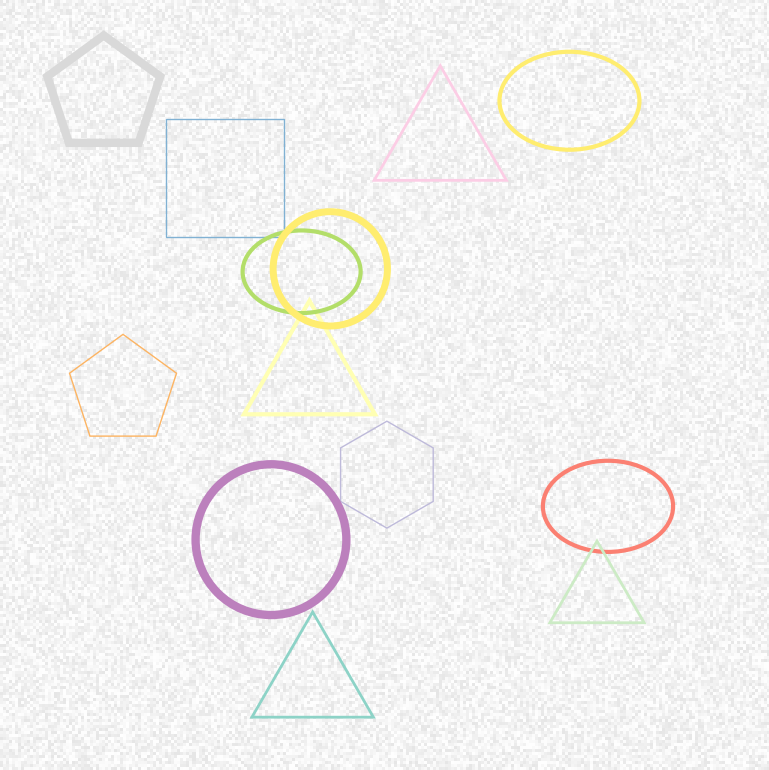[{"shape": "triangle", "thickness": 1, "radius": 0.46, "center": [0.406, 0.114]}, {"shape": "triangle", "thickness": 1.5, "radius": 0.49, "center": [0.402, 0.511]}, {"shape": "hexagon", "thickness": 0.5, "radius": 0.35, "center": [0.502, 0.384]}, {"shape": "oval", "thickness": 1.5, "radius": 0.42, "center": [0.79, 0.342]}, {"shape": "square", "thickness": 0.5, "radius": 0.38, "center": [0.292, 0.769]}, {"shape": "pentagon", "thickness": 0.5, "radius": 0.37, "center": [0.16, 0.493]}, {"shape": "oval", "thickness": 1.5, "radius": 0.38, "center": [0.392, 0.647]}, {"shape": "triangle", "thickness": 1, "radius": 0.5, "center": [0.572, 0.815]}, {"shape": "pentagon", "thickness": 3, "radius": 0.39, "center": [0.135, 0.877]}, {"shape": "circle", "thickness": 3, "radius": 0.49, "center": [0.352, 0.299]}, {"shape": "triangle", "thickness": 1, "radius": 0.35, "center": [0.775, 0.227]}, {"shape": "oval", "thickness": 1.5, "radius": 0.45, "center": [0.74, 0.869]}, {"shape": "circle", "thickness": 2.5, "radius": 0.37, "center": [0.429, 0.651]}]